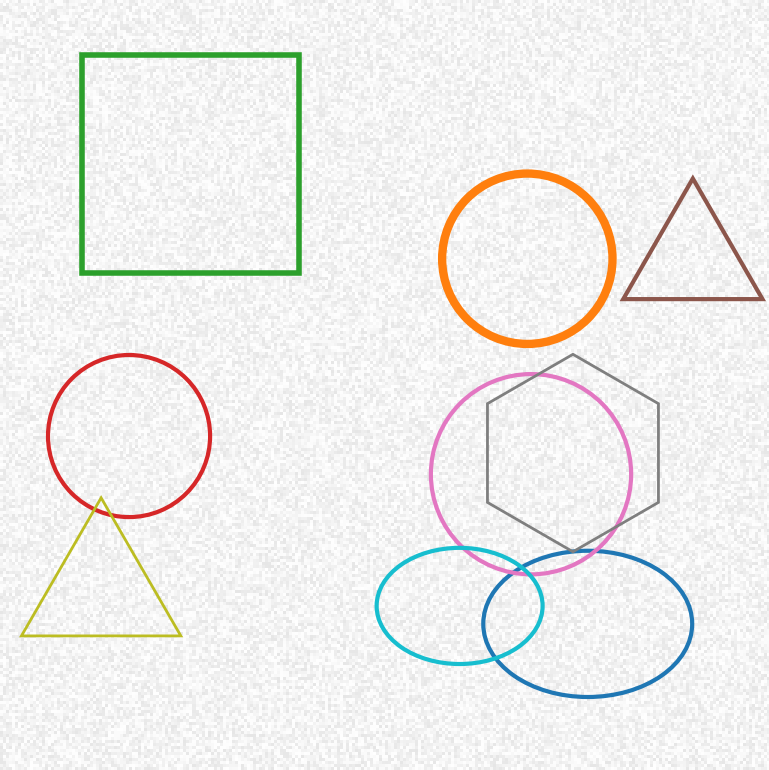[{"shape": "oval", "thickness": 1.5, "radius": 0.68, "center": [0.763, 0.19]}, {"shape": "circle", "thickness": 3, "radius": 0.55, "center": [0.685, 0.664]}, {"shape": "square", "thickness": 2, "radius": 0.71, "center": [0.247, 0.787]}, {"shape": "circle", "thickness": 1.5, "radius": 0.53, "center": [0.168, 0.434]}, {"shape": "triangle", "thickness": 1.5, "radius": 0.52, "center": [0.9, 0.664]}, {"shape": "circle", "thickness": 1.5, "radius": 0.65, "center": [0.69, 0.384]}, {"shape": "hexagon", "thickness": 1, "radius": 0.64, "center": [0.744, 0.412]}, {"shape": "triangle", "thickness": 1, "radius": 0.6, "center": [0.131, 0.234]}, {"shape": "oval", "thickness": 1.5, "radius": 0.54, "center": [0.597, 0.213]}]